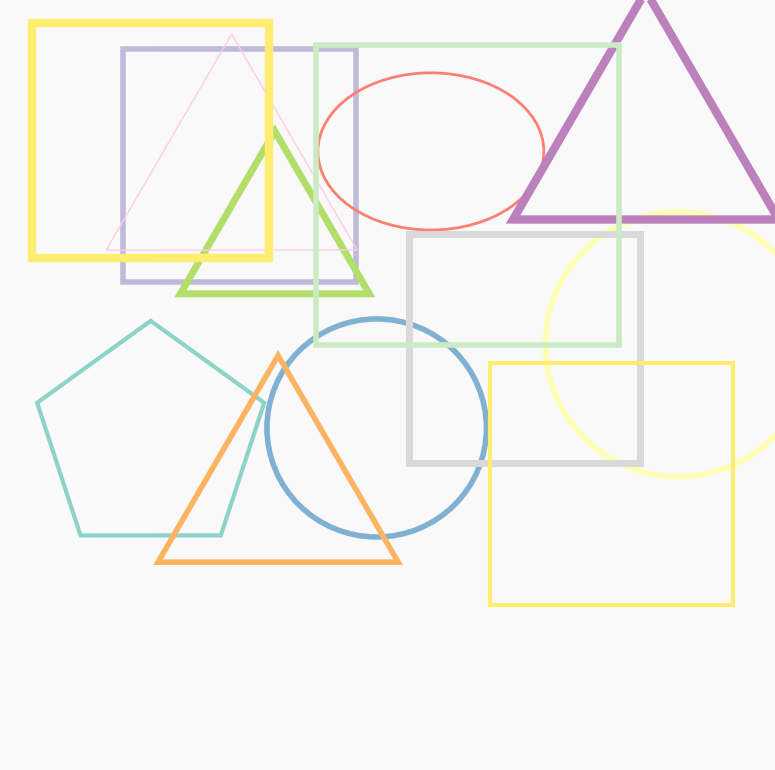[{"shape": "pentagon", "thickness": 1.5, "radius": 0.77, "center": [0.194, 0.429]}, {"shape": "circle", "thickness": 2, "radius": 0.86, "center": [0.876, 0.553]}, {"shape": "square", "thickness": 2, "radius": 0.75, "center": [0.309, 0.785]}, {"shape": "oval", "thickness": 1, "radius": 0.73, "center": [0.556, 0.803]}, {"shape": "circle", "thickness": 2, "radius": 0.71, "center": [0.486, 0.444]}, {"shape": "triangle", "thickness": 2, "radius": 0.89, "center": [0.359, 0.359]}, {"shape": "triangle", "thickness": 2.5, "radius": 0.7, "center": [0.355, 0.689]}, {"shape": "triangle", "thickness": 0.5, "radius": 0.94, "center": [0.299, 0.769]}, {"shape": "square", "thickness": 2.5, "radius": 0.74, "center": [0.677, 0.547]}, {"shape": "triangle", "thickness": 3, "radius": 0.99, "center": [0.833, 0.814]}, {"shape": "square", "thickness": 2, "radius": 0.98, "center": [0.603, 0.747]}, {"shape": "square", "thickness": 1.5, "radius": 0.79, "center": [0.789, 0.371]}, {"shape": "square", "thickness": 3, "radius": 0.76, "center": [0.194, 0.818]}]